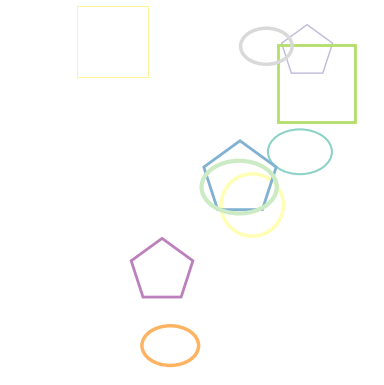[{"shape": "oval", "thickness": 1.5, "radius": 0.42, "center": [0.779, 0.606]}, {"shape": "circle", "thickness": 2.5, "radius": 0.4, "center": [0.655, 0.467]}, {"shape": "pentagon", "thickness": 1, "radius": 0.35, "center": [0.798, 0.866]}, {"shape": "pentagon", "thickness": 2, "radius": 0.49, "center": [0.623, 0.535]}, {"shape": "oval", "thickness": 2.5, "radius": 0.37, "center": [0.442, 0.102]}, {"shape": "square", "thickness": 2, "radius": 0.5, "center": [0.822, 0.783]}, {"shape": "oval", "thickness": 2.5, "radius": 0.33, "center": [0.692, 0.88]}, {"shape": "pentagon", "thickness": 2, "radius": 0.42, "center": [0.421, 0.297]}, {"shape": "oval", "thickness": 3, "radius": 0.49, "center": [0.621, 0.514]}, {"shape": "square", "thickness": 0.5, "radius": 0.46, "center": [0.292, 0.891]}]